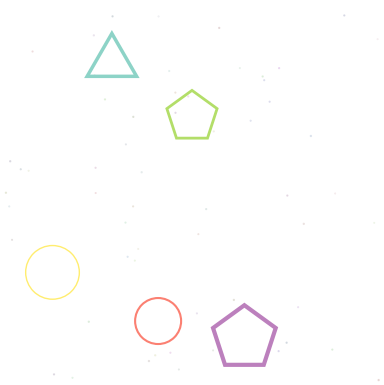[{"shape": "triangle", "thickness": 2.5, "radius": 0.37, "center": [0.291, 0.839]}, {"shape": "circle", "thickness": 1.5, "radius": 0.3, "center": [0.411, 0.166]}, {"shape": "pentagon", "thickness": 2, "radius": 0.34, "center": [0.499, 0.697]}, {"shape": "pentagon", "thickness": 3, "radius": 0.43, "center": [0.635, 0.122]}, {"shape": "circle", "thickness": 1, "radius": 0.35, "center": [0.136, 0.293]}]